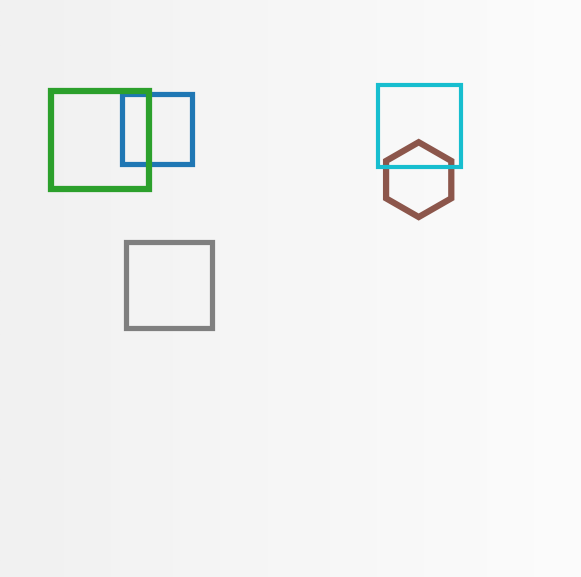[{"shape": "square", "thickness": 2.5, "radius": 0.3, "center": [0.27, 0.776]}, {"shape": "square", "thickness": 3, "radius": 0.42, "center": [0.172, 0.757]}, {"shape": "hexagon", "thickness": 3, "radius": 0.32, "center": [0.72, 0.688]}, {"shape": "square", "thickness": 2.5, "radius": 0.37, "center": [0.291, 0.506]}, {"shape": "square", "thickness": 2, "radius": 0.36, "center": [0.722, 0.781]}]